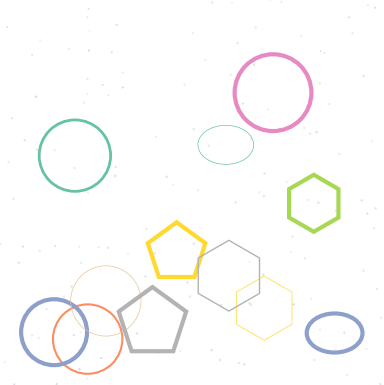[{"shape": "circle", "thickness": 2, "radius": 0.46, "center": [0.195, 0.596]}, {"shape": "oval", "thickness": 0.5, "radius": 0.36, "center": [0.587, 0.624]}, {"shape": "circle", "thickness": 1.5, "radius": 0.45, "center": [0.228, 0.119]}, {"shape": "oval", "thickness": 3, "radius": 0.36, "center": [0.869, 0.135]}, {"shape": "circle", "thickness": 3, "radius": 0.43, "center": [0.14, 0.137]}, {"shape": "circle", "thickness": 3, "radius": 0.5, "center": [0.709, 0.759]}, {"shape": "hexagon", "thickness": 3, "radius": 0.37, "center": [0.815, 0.472]}, {"shape": "hexagon", "thickness": 0.5, "radius": 0.42, "center": [0.686, 0.2]}, {"shape": "pentagon", "thickness": 3, "radius": 0.39, "center": [0.459, 0.344]}, {"shape": "circle", "thickness": 0.5, "radius": 0.46, "center": [0.275, 0.218]}, {"shape": "hexagon", "thickness": 1, "radius": 0.46, "center": [0.595, 0.284]}, {"shape": "pentagon", "thickness": 3, "radius": 0.46, "center": [0.396, 0.162]}]